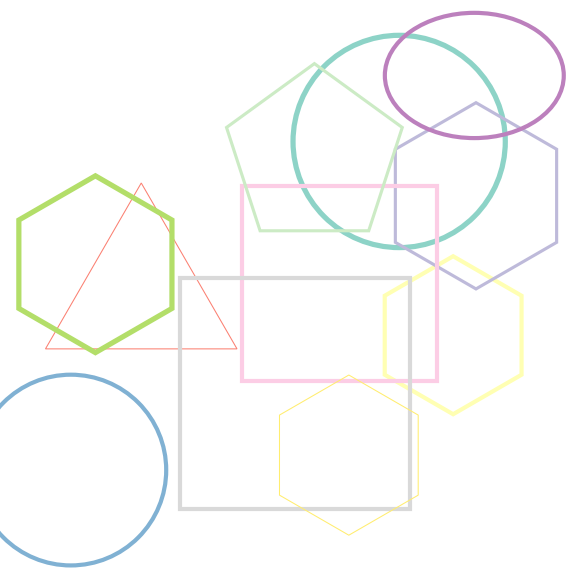[{"shape": "circle", "thickness": 2.5, "radius": 0.92, "center": [0.691, 0.754]}, {"shape": "hexagon", "thickness": 2, "radius": 0.68, "center": [0.785, 0.419]}, {"shape": "hexagon", "thickness": 1.5, "radius": 0.81, "center": [0.824, 0.66]}, {"shape": "triangle", "thickness": 0.5, "radius": 0.96, "center": [0.245, 0.491]}, {"shape": "circle", "thickness": 2, "radius": 0.83, "center": [0.123, 0.185]}, {"shape": "hexagon", "thickness": 2.5, "radius": 0.77, "center": [0.165, 0.542]}, {"shape": "square", "thickness": 2, "radius": 0.84, "center": [0.588, 0.509]}, {"shape": "square", "thickness": 2, "radius": 1.0, "center": [0.511, 0.318]}, {"shape": "oval", "thickness": 2, "radius": 0.77, "center": [0.821, 0.868]}, {"shape": "pentagon", "thickness": 1.5, "radius": 0.8, "center": [0.544, 0.729]}, {"shape": "hexagon", "thickness": 0.5, "radius": 0.69, "center": [0.604, 0.211]}]